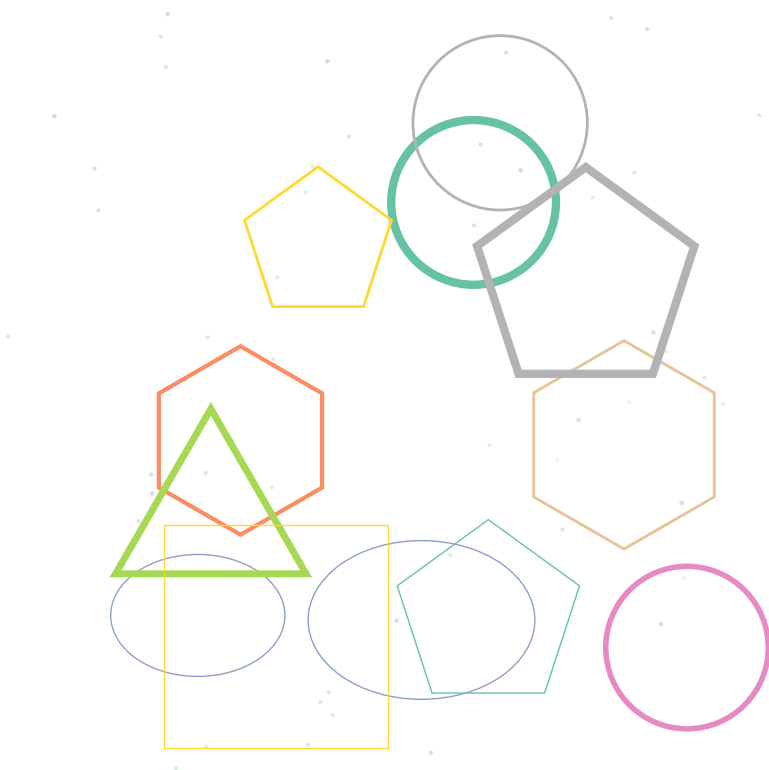[{"shape": "circle", "thickness": 3, "radius": 0.53, "center": [0.615, 0.737]}, {"shape": "pentagon", "thickness": 0.5, "radius": 0.62, "center": [0.634, 0.201]}, {"shape": "hexagon", "thickness": 1.5, "radius": 0.61, "center": [0.312, 0.428]}, {"shape": "oval", "thickness": 0.5, "radius": 0.74, "center": [0.547, 0.195]}, {"shape": "oval", "thickness": 0.5, "radius": 0.57, "center": [0.257, 0.201]}, {"shape": "circle", "thickness": 2, "radius": 0.53, "center": [0.892, 0.159]}, {"shape": "triangle", "thickness": 2.5, "radius": 0.71, "center": [0.274, 0.326]}, {"shape": "pentagon", "thickness": 1, "radius": 0.5, "center": [0.413, 0.683]}, {"shape": "square", "thickness": 0.5, "radius": 0.72, "center": [0.358, 0.173]}, {"shape": "hexagon", "thickness": 1, "radius": 0.68, "center": [0.81, 0.422]}, {"shape": "pentagon", "thickness": 3, "radius": 0.74, "center": [0.761, 0.635]}, {"shape": "circle", "thickness": 1, "radius": 0.57, "center": [0.65, 0.84]}]